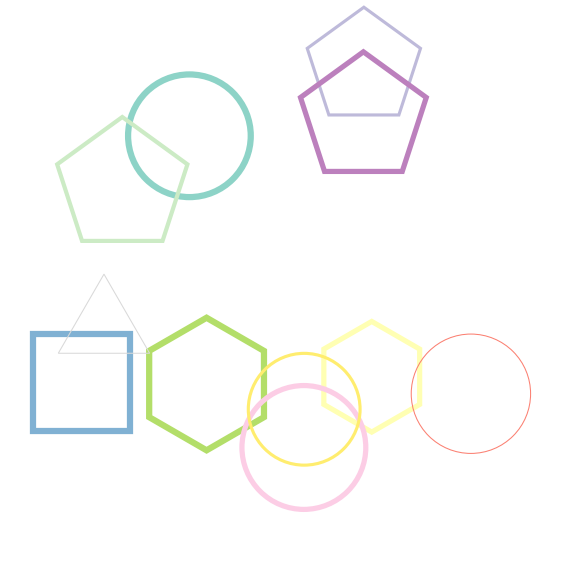[{"shape": "circle", "thickness": 3, "radius": 0.53, "center": [0.328, 0.764]}, {"shape": "hexagon", "thickness": 2.5, "radius": 0.48, "center": [0.644, 0.347]}, {"shape": "pentagon", "thickness": 1.5, "radius": 0.52, "center": [0.63, 0.883]}, {"shape": "circle", "thickness": 0.5, "radius": 0.52, "center": [0.815, 0.317]}, {"shape": "square", "thickness": 3, "radius": 0.42, "center": [0.141, 0.337]}, {"shape": "hexagon", "thickness": 3, "radius": 0.57, "center": [0.358, 0.334]}, {"shape": "circle", "thickness": 2.5, "radius": 0.54, "center": [0.526, 0.224]}, {"shape": "triangle", "thickness": 0.5, "radius": 0.46, "center": [0.18, 0.433]}, {"shape": "pentagon", "thickness": 2.5, "radius": 0.57, "center": [0.629, 0.795]}, {"shape": "pentagon", "thickness": 2, "radius": 0.59, "center": [0.212, 0.678]}, {"shape": "circle", "thickness": 1.5, "radius": 0.48, "center": [0.527, 0.29]}]